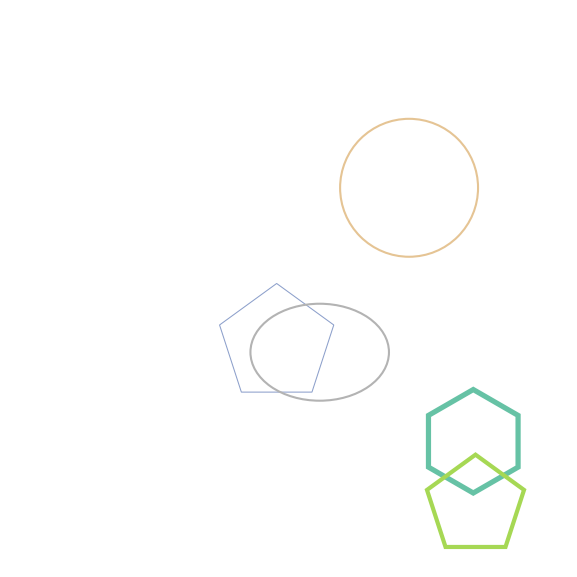[{"shape": "hexagon", "thickness": 2.5, "radius": 0.45, "center": [0.82, 0.235]}, {"shape": "pentagon", "thickness": 0.5, "radius": 0.52, "center": [0.479, 0.404]}, {"shape": "pentagon", "thickness": 2, "radius": 0.44, "center": [0.823, 0.123]}, {"shape": "circle", "thickness": 1, "radius": 0.6, "center": [0.708, 0.674]}, {"shape": "oval", "thickness": 1, "radius": 0.6, "center": [0.554, 0.389]}]